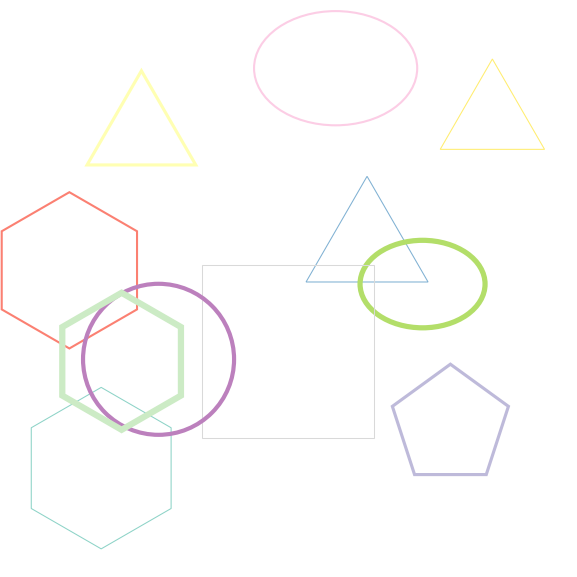[{"shape": "hexagon", "thickness": 0.5, "radius": 0.7, "center": [0.175, 0.189]}, {"shape": "triangle", "thickness": 1.5, "radius": 0.54, "center": [0.245, 0.768]}, {"shape": "pentagon", "thickness": 1.5, "radius": 0.53, "center": [0.78, 0.263]}, {"shape": "hexagon", "thickness": 1, "radius": 0.68, "center": [0.12, 0.531]}, {"shape": "triangle", "thickness": 0.5, "radius": 0.61, "center": [0.636, 0.572]}, {"shape": "oval", "thickness": 2.5, "radius": 0.54, "center": [0.732, 0.507]}, {"shape": "oval", "thickness": 1, "radius": 0.71, "center": [0.581, 0.881]}, {"shape": "square", "thickness": 0.5, "radius": 0.75, "center": [0.499, 0.391]}, {"shape": "circle", "thickness": 2, "radius": 0.65, "center": [0.275, 0.377]}, {"shape": "hexagon", "thickness": 3, "radius": 0.59, "center": [0.211, 0.374]}, {"shape": "triangle", "thickness": 0.5, "radius": 0.52, "center": [0.853, 0.793]}]